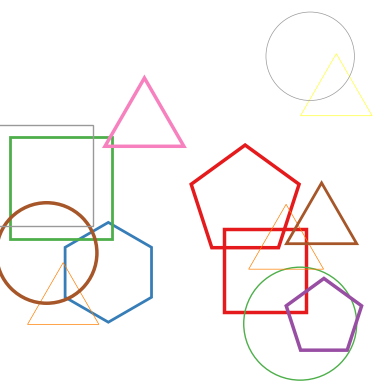[{"shape": "pentagon", "thickness": 2.5, "radius": 0.74, "center": [0.637, 0.476]}, {"shape": "square", "thickness": 2.5, "radius": 0.54, "center": [0.689, 0.297]}, {"shape": "hexagon", "thickness": 2, "radius": 0.65, "center": [0.281, 0.293]}, {"shape": "square", "thickness": 2, "radius": 0.66, "center": [0.159, 0.512]}, {"shape": "circle", "thickness": 1, "radius": 0.73, "center": [0.78, 0.159]}, {"shape": "pentagon", "thickness": 2.5, "radius": 0.51, "center": [0.841, 0.174]}, {"shape": "triangle", "thickness": 0.5, "radius": 0.56, "center": [0.743, 0.357]}, {"shape": "triangle", "thickness": 0.5, "radius": 0.54, "center": [0.164, 0.211]}, {"shape": "triangle", "thickness": 0.5, "radius": 0.54, "center": [0.874, 0.753]}, {"shape": "triangle", "thickness": 2, "radius": 0.53, "center": [0.835, 0.42]}, {"shape": "circle", "thickness": 2.5, "radius": 0.65, "center": [0.121, 0.343]}, {"shape": "triangle", "thickness": 2.5, "radius": 0.59, "center": [0.375, 0.679]}, {"shape": "circle", "thickness": 0.5, "radius": 0.57, "center": [0.806, 0.854]}, {"shape": "square", "thickness": 1, "radius": 0.66, "center": [0.11, 0.545]}]